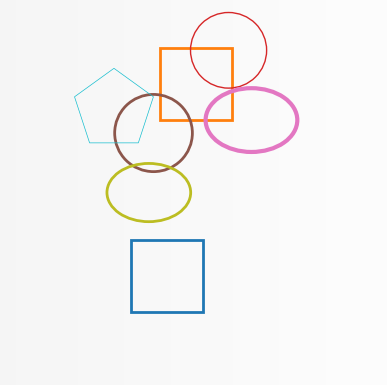[{"shape": "square", "thickness": 2, "radius": 0.47, "center": [0.431, 0.284]}, {"shape": "square", "thickness": 2, "radius": 0.47, "center": [0.506, 0.782]}, {"shape": "circle", "thickness": 1, "radius": 0.49, "center": [0.59, 0.869]}, {"shape": "circle", "thickness": 2, "radius": 0.5, "center": [0.396, 0.654]}, {"shape": "oval", "thickness": 3, "radius": 0.59, "center": [0.649, 0.688]}, {"shape": "oval", "thickness": 2, "radius": 0.54, "center": [0.384, 0.5]}, {"shape": "pentagon", "thickness": 0.5, "radius": 0.54, "center": [0.294, 0.716]}]